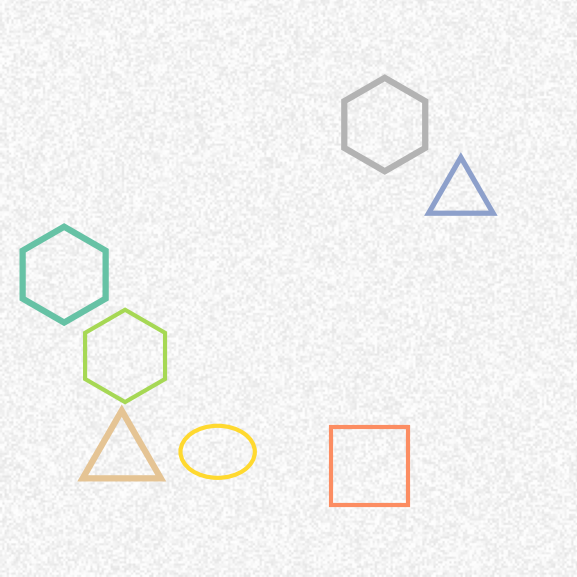[{"shape": "hexagon", "thickness": 3, "radius": 0.41, "center": [0.111, 0.524]}, {"shape": "square", "thickness": 2, "radius": 0.34, "center": [0.64, 0.192]}, {"shape": "triangle", "thickness": 2.5, "radius": 0.32, "center": [0.798, 0.662]}, {"shape": "hexagon", "thickness": 2, "radius": 0.4, "center": [0.217, 0.383]}, {"shape": "oval", "thickness": 2, "radius": 0.32, "center": [0.377, 0.217]}, {"shape": "triangle", "thickness": 3, "radius": 0.39, "center": [0.211, 0.21]}, {"shape": "hexagon", "thickness": 3, "radius": 0.4, "center": [0.666, 0.783]}]